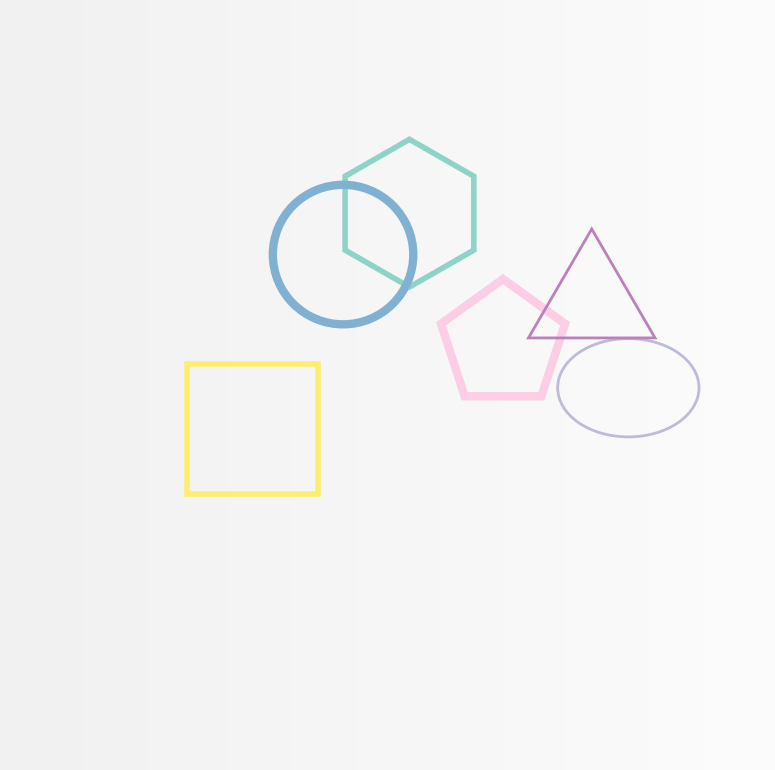[{"shape": "hexagon", "thickness": 2, "radius": 0.48, "center": [0.528, 0.723]}, {"shape": "oval", "thickness": 1, "radius": 0.46, "center": [0.811, 0.496]}, {"shape": "circle", "thickness": 3, "radius": 0.45, "center": [0.443, 0.669]}, {"shape": "pentagon", "thickness": 3, "radius": 0.42, "center": [0.649, 0.553]}, {"shape": "triangle", "thickness": 1, "radius": 0.47, "center": [0.764, 0.608]}, {"shape": "square", "thickness": 2, "radius": 0.42, "center": [0.326, 0.443]}]